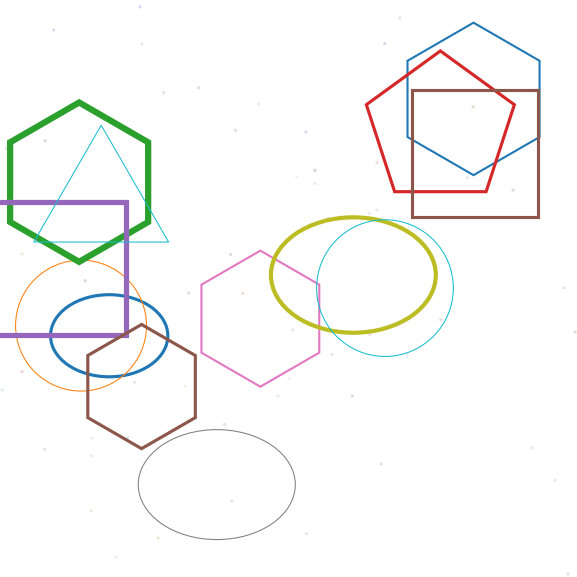[{"shape": "hexagon", "thickness": 1, "radius": 0.66, "center": [0.82, 0.828]}, {"shape": "oval", "thickness": 1.5, "radius": 0.51, "center": [0.189, 0.418]}, {"shape": "circle", "thickness": 0.5, "radius": 0.57, "center": [0.14, 0.435]}, {"shape": "hexagon", "thickness": 3, "radius": 0.69, "center": [0.137, 0.684]}, {"shape": "pentagon", "thickness": 1.5, "radius": 0.67, "center": [0.763, 0.776]}, {"shape": "square", "thickness": 2.5, "radius": 0.58, "center": [0.103, 0.534]}, {"shape": "square", "thickness": 1.5, "radius": 0.55, "center": [0.823, 0.733]}, {"shape": "hexagon", "thickness": 1.5, "radius": 0.54, "center": [0.245, 0.33]}, {"shape": "hexagon", "thickness": 1, "radius": 0.59, "center": [0.451, 0.447]}, {"shape": "oval", "thickness": 0.5, "radius": 0.68, "center": [0.375, 0.16]}, {"shape": "oval", "thickness": 2, "radius": 0.71, "center": [0.612, 0.523]}, {"shape": "triangle", "thickness": 0.5, "radius": 0.67, "center": [0.175, 0.647]}, {"shape": "circle", "thickness": 0.5, "radius": 0.59, "center": [0.667, 0.5]}]